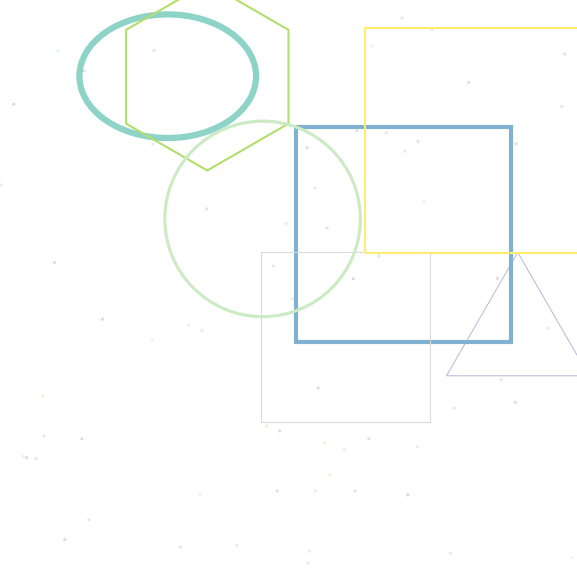[{"shape": "oval", "thickness": 3, "radius": 0.76, "center": [0.291, 0.867]}, {"shape": "triangle", "thickness": 0.5, "radius": 0.71, "center": [0.897, 0.42]}, {"shape": "square", "thickness": 2, "radius": 0.93, "center": [0.699, 0.593]}, {"shape": "hexagon", "thickness": 1, "radius": 0.81, "center": [0.359, 0.866]}, {"shape": "square", "thickness": 0.5, "radius": 0.74, "center": [0.598, 0.415]}, {"shape": "circle", "thickness": 1.5, "radius": 0.85, "center": [0.455, 0.62]}, {"shape": "square", "thickness": 1, "radius": 0.97, "center": [0.826, 0.756]}]